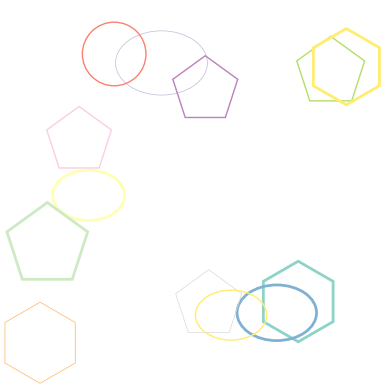[{"shape": "hexagon", "thickness": 2, "radius": 0.52, "center": [0.775, 0.217]}, {"shape": "oval", "thickness": 2, "radius": 0.47, "center": [0.23, 0.493]}, {"shape": "oval", "thickness": 0.5, "radius": 0.6, "center": [0.419, 0.837]}, {"shape": "circle", "thickness": 1, "radius": 0.41, "center": [0.297, 0.86]}, {"shape": "oval", "thickness": 2, "radius": 0.52, "center": [0.719, 0.188]}, {"shape": "hexagon", "thickness": 0.5, "radius": 0.53, "center": [0.104, 0.11]}, {"shape": "pentagon", "thickness": 1, "radius": 0.46, "center": [0.859, 0.813]}, {"shape": "pentagon", "thickness": 1, "radius": 0.44, "center": [0.205, 0.635]}, {"shape": "pentagon", "thickness": 0.5, "radius": 0.45, "center": [0.542, 0.209]}, {"shape": "pentagon", "thickness": 1, "radius": 0.44, "center": [0.533, 0.767]}, {"shape": "pentagon", "thickness": 2, "radius": 0.55, "center": [0.123, 0.364]}, {"shape": "hexagon", "thickness": 2, "radius": 0.5, "center": [0.9, 0.827]}, {"shape": "oval", "thickness": 1, "radius": 0.46, "center": [0.6, 0.182]}]